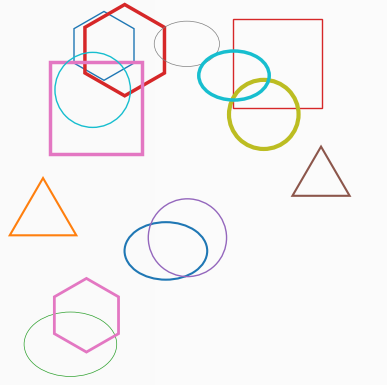[{"shape": "oval", "thickness": 1.5, "radius": 0.53, "center": [0.428, 0.348]}, {"shape": "hexagon", "thickness": 1, "radius": 0.45, "center": [0.268, 0.881]}, {"shape": "triangle", "thickness": 1.5, "radius": 0.5, "center": [0.111, 0.438]}, {"shape": "oval", "thickness": 0.5, "radius": 0.6, "center": [0.182, 0.106]}, {"shape": "square", "thickness": 1, "radius": 0.57, "center": [0.717, 0.835]}, {"shape": "hexagon", "thickness": 2.5, "radius": 0.59, "center": [0.322, 0.87]}, {"shape": "circle", "thickness": 1, "radius": 0.51, "center": [0.484, 0.383]}, {"shape": "triangle", "thickness": 1.5, "radius": 0.43, "center": [0.828, 0.534]}, {"shape": "hexagon", "thickness": 2, "radius": 0.48, "center": [0.223, 0.181]}, {"shape": "square", "thickness": 2.5, "radius": 0.59, "center": [0.247, 0.72]}, {"shape": "oval", "thickness": 0.5, "radius": 0.42, "center": [0.482, 0.886]}, {"shape": "circle", "thickness": 3, "radius": 0.45, "center": [0.681, 0.703]}, {"shape": "oval", "thickness": 2.5, "radius": 0.45, "center": [0.604, 0.804]}, {"shape": "circle", "thickness": 1, "radius": 0.49, "center": [0.239, 0.767]}]